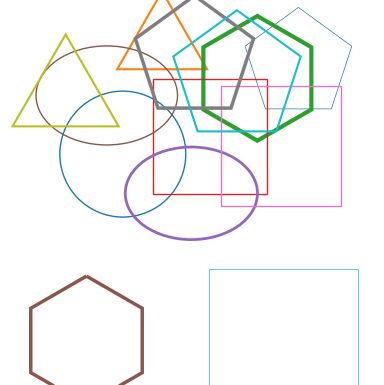[{"shape": "pentagon", "thickness": 0.5, "radius": 0.73, "center": [0.775, 0.835]}, {"shape": "circle", "thickness": 1, "radius": 0.82, "center": [0.319, 0.6]}, {"shape": "triangle", "thickness": 1.5, "radius": 0.67, "center": [0.421, 0.888]}, {"shape": "hexagon", "thickness": 3, "radius": 0.81, "center": [0.669, 0.796]}, {"shape": "square", "thickness": 1, "radius": 0.74, "center": [0.545, 0.646]}, {"shape": "oval", "thickness": 2, "radius": 0.86, "center": [0.497, 0.498]}, {"shape": "oval", "thickness": 1, "radius": 0.92, "center": [0.277, 0.752]}, {"shape": "hexagon", "thickness": 2.5, "radius": 0.84, "center": [0.225, 0.116]}, {"shape": "square", "thickness": 1, "radius": 0.78, "center": [0.73, 0.621]}, {"shape": "pentagon", "thickness": 2.5, "radius": 0.81, "center": [0.505, 0.85]}, {"shape": "triangle", "thickness": 1.5, "radius": 0.8, "center": [0.17, 0.751]}, {"shape": "pentagon", "thickness": 1.5, "radius": 0.87, "center": [0.616, 0.8]}, {"shape": "square", "thickness": 0.5, "radius": 0.97, "center": [0.737, 0.108]}]